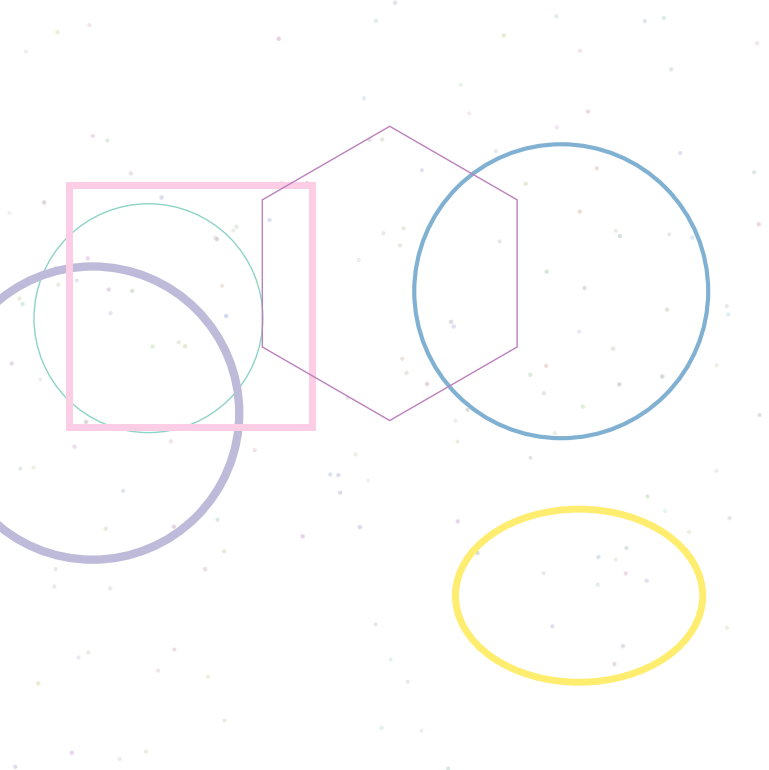[{"shape": "circle", "thickness": 0.5, "radius": 0.74, "center": [0.193, 0.587]}, {"shape": "circle", "thickness": 3, "radius": 0.95, "center": [0.12, 0.464]}, {"shape": "circle", "thickness": 1.5, "radius": 0.95, "center": [0.729, 0.622]}, {"shape": "square", "thickness": 2.5, "radius": 0.79, "center": [0.248, 0.603]}, {"shape": "hexagon", "thickness": 0.5, "radius": 0.96, "center": [0.506, 0.645]}, {"shape": "oval", "thickness": 2.5, "radius": 0.8, "center": [0.752, 0.226]}]